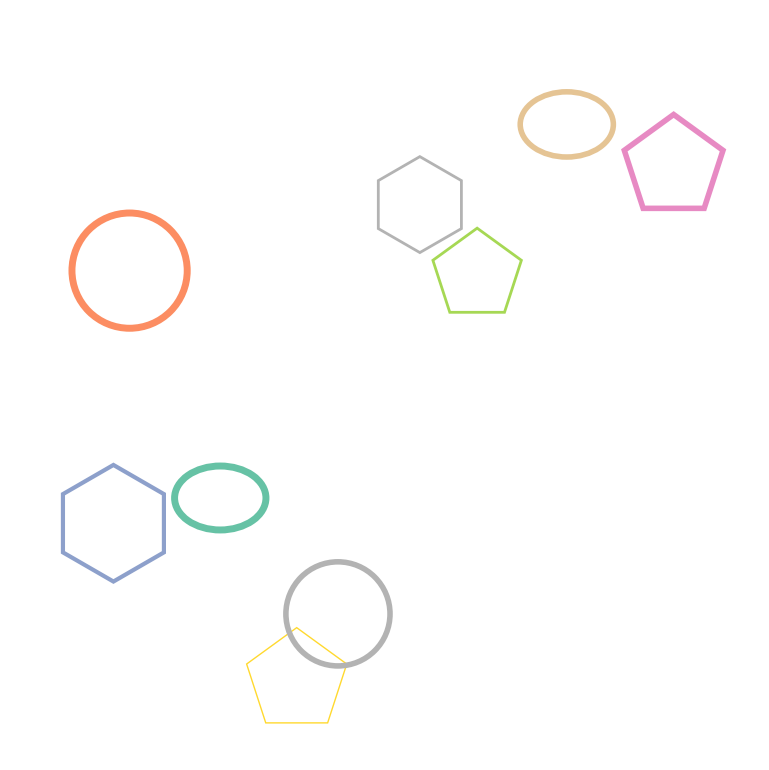[{"shape": "oval", "thickness": 2.5, "radius": 0.3, "center": [0.286, 0.353]}, {"shape": "circle", "thickness": 2.5, "radius": 0.37, "center": [0.168, 0.649]}, {"shape": "hexagon", "thickness": 1.5, "radius": 0.38, "center": [0.147, 0.32]}, {"shape": "pentagon", "thickness": 2, "radius": 0.34, "center": [0.875, 0.784]}, {"shape": "pentagon", "thickness": 1, "radius": 0.3, "center": [0.62, 0.643]}, {"shape": "pentagon", "thickness": 0.5, "radius": 0.34, "center": [0.385, 0.116]}, {"shape": "oval", "thickness": 2, "radius": 0.3, "center": [0.736, 0.838]}, {"shape": "circle", "thickness": 2, "radius": 0.34, "center": [0.439, 0.203]}, {"shape": "hexagon", "thickness": 1, "radius": 0.31, "center": [0.545, 0.734]}]